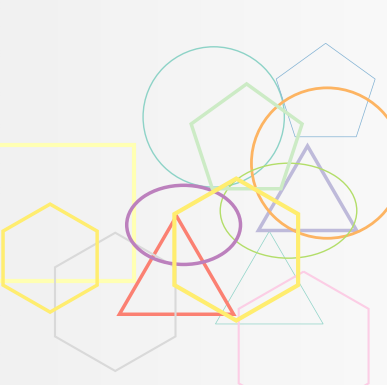[{"shape": "circle", "thickness": 1, "radius": 0.91, "center": [0.551, 0.696]}, {"shape": "triangle", "thickness": 0.5, "radius": 0.8, "center": [0.695, 0.239]}, {"shape": "square", "thickness": 3, "radius": 0.88, "center": [0.17, 0.448]}, {"shape": "triangle", "thickness": 2.5, "radius": 0.73, "center": [0.794, 0.475]}, {"shape": "triangle", "thickness": 2.5, "radius": 0.85, "center": [0.455, 0.269]}, {"shape": "pentagon", "thickness": 0.5, "radius": 0.67, "center": [0.84, 0.753]}, {"shape": "circle", "thickness": 2, "radius": 0.98, "center": [0.844, 0.576]}, {"shape": "oval", "thickness": 1, "radius": 0.88, "center": [0.745, 0.453]}, {"shape": "hexagon", "thickness": 1.5, "radius": 0.97, "center": [0.784, 0.101]}, {"shape": "hexagon", "thickness": 1.5, "radius": 0.9, "center": [0.297, 0.216]}, {"shape": "oval", "thickness": 2.5, "radius": 0.73, "center": [0.474, 0.416]}, {"shape": "pentagon", "thickness": 2.5, "radius": 0.75, "center": [0.636, 0.632]}, {"shape": "hexagon", "thickness": 3, "radius": 0.92, "center": [0.61, 0.352]}, {"shape": "hexagon", "thickness": 2.5, "radius": 0.7, "center": [0.129, 0.33]}]